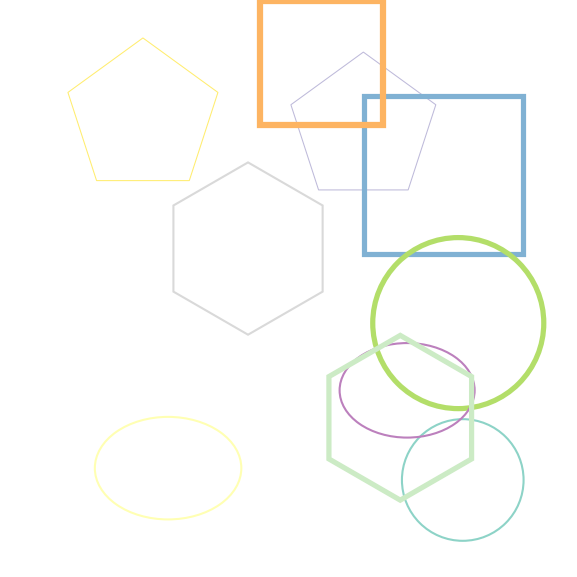[{"shape": "circle", "thickness": 1, "radius": 0.53, "center": [0.801, 0.168]}, {"shape": "oval", "thickness": 1, "radius": 0.63, "center": [0.291, 0.188]}, {"shape": "pentagon", "thickness": 0.5, "radius": 0.66, "center": [0.629, 0.777]}, {"shape": "square", "thickness": 2.5, "radius": 0.69, "center": [0.768, 0.696]}, {"shape": "square", "thickness": 3, "radius": 0.53, "center": [0.557, 0.89]}, {"shape": "circle", "thickness": 2.5, "radius": 0.74, "center": [0.794, 0.44]}, {"shape": "hexagon", "thickness": 1, "radius": 0.75, "center": [0.429, 0.569]}, {"shape": "oval", "thickness": 1, "radius": 0.58, "center": [0.705, 0.323]}, {"shape": "hexagon", "thickness": 2.5, "radius": 0.71, "center": [0.693, 0.276]}, {"shape": "pentagon", "thickness": 0.5, "radius": 0.68, "center": [0.247, 0.797]}]